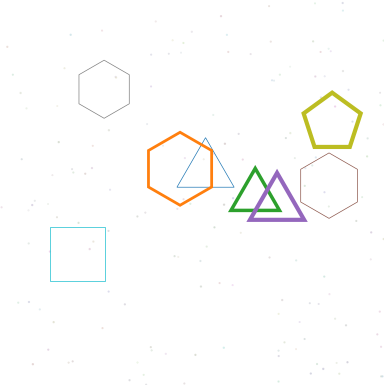[{"shape": "triangle", "thickness": 0.5, "radius": 0.43, "center": [0.534, 0.557]}, {"shape": "hexagon", "thickness": 2, "radius": 0.47, "center": [0.468, 0.562]}, {"shape": "triangle", "thickness": 2.5, "radius": 0.36, "center": [0.663, 0.49]}, {"shape": "triangle", "thickness": 3, "radius": 0.41, "center": [0.72, 0.47]}, {"shape": "hexagon", "thickness": 0.5, "radius": 0.42, "center": [0.855, 0.518]}, {"shape": "hexagon", "thickness": 0.5, "radius": 0.38, "center": [0.27, 0.768]}, {"shape": "pentagon", "thickness": 3, "radius": 0.39, "center": [0.863, 0.681]}, {"shape": "square", "thickness": 0.5, "radius": 0.35, "center": [0.201, 0.34]}]